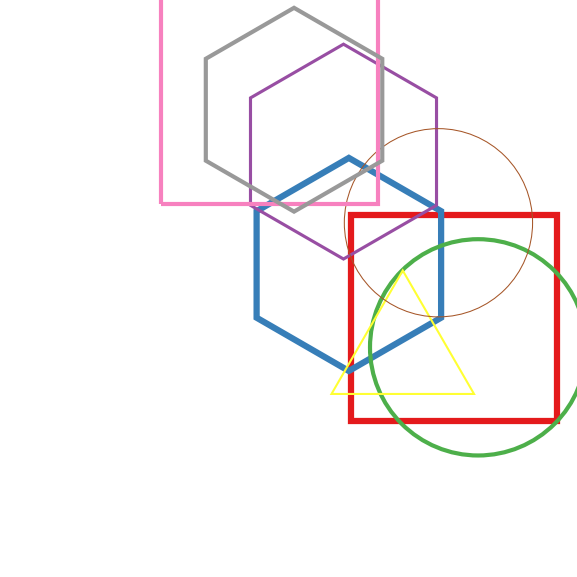[{"shape": "square", "thickness": 3, "radius": 0.89, "center": [0.786, 0.448]}, {"shape": "hexagon", "thickness": 3, "radius": 0.92, "center": [0.604, 0.541]}, {"shape": "circle", "thickness": 2, "radius": 0.94, "center": [0.828, 0.398]}, {"shape": "hexagon", "thickness": 1.5, "radius": 0.93, "center": [0.595, 0.737]}, {"shape": "triangle", "thickness": 1, "radius": 0.71, "center": [0.697, 0.388]}, {"shape": "circle", "thickness": 0.5, "radius": 0.81, "center": [0.759, 0.613]}, {"shape": "square", "thickness": 2, "radius": 0.94, "center": [0.467, 0.834]}, {"shape": "hexagon", "thickness": 2, "radius": 0.88, "center": [0.509, 0.809]}]